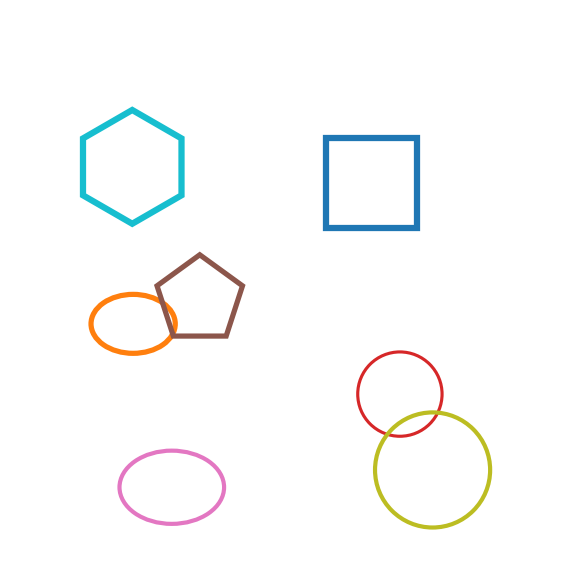[{"shape": "square", "thickness": 3, "radius": 0.39, "center": [0.643, 0.682]}, {"shape": "oval", "thickness": 2.5, "radius": 0.36, "center": [0.231, 0.438]}, {"shape": "circle", "thickness": 1.5, "radius": 0.37, "center": [0.692, 0.317]}, {"shape": "pentagon", "thickness": 2.5, "radius": 0.39, "center": [0.346, 0.48]}, {"shape": "oval", "thickness": 2, "radius": 0.45, "center": [0.297, 0.155]}, {"shape": "circle", "thickness": 2, "radius": 0.5, "center": [0.749, 0.185]}, {"shape": "hexagon", "thickness": 3, "radius": 0.49, "center": [0.229, 0.71]}]